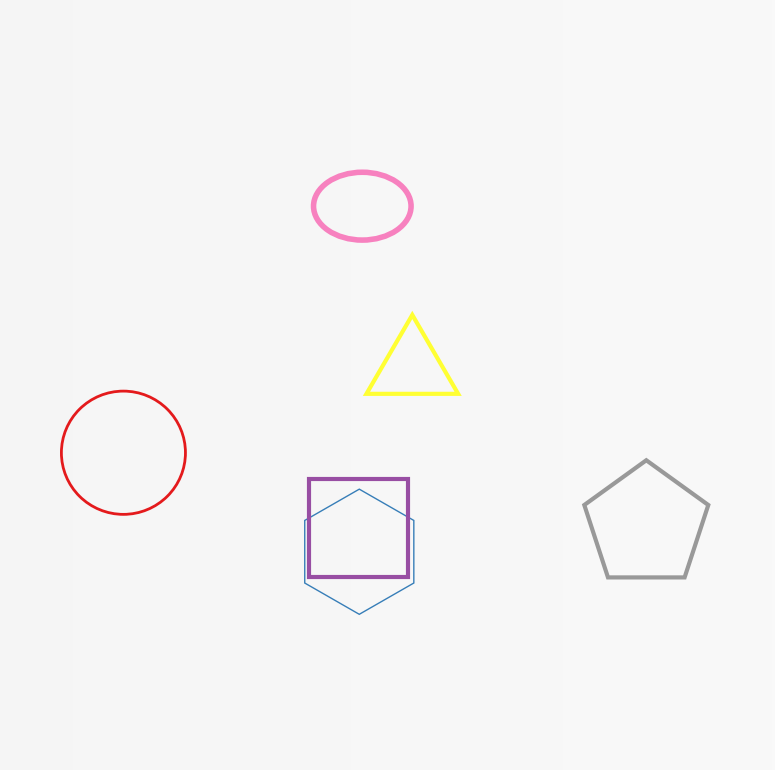[{"shape": "circle", "thickness": 1, "radius": 0.4, "center": [0.159, 0.412]}, {"shape": "hexagon", "thickness": 0.5, "radius": 0.41, "center": [0.464, 0.283]}, {"shape": "square", "thickness": 1.5, "radius": 0.32, "center": [0.463, 0.314]}, {"shape": "triangle", "thickness": 1.5, "radius": 0.34, "center": [0.532, 0.523]}, {"shape": "oval", "thickness": 2, "radius": 0.31, "center": [0.467, 0.732]}, {"shape": "pentagon", "thickness": 1.5, "radius": 0.42, "center": [0.834, 0.318]}]